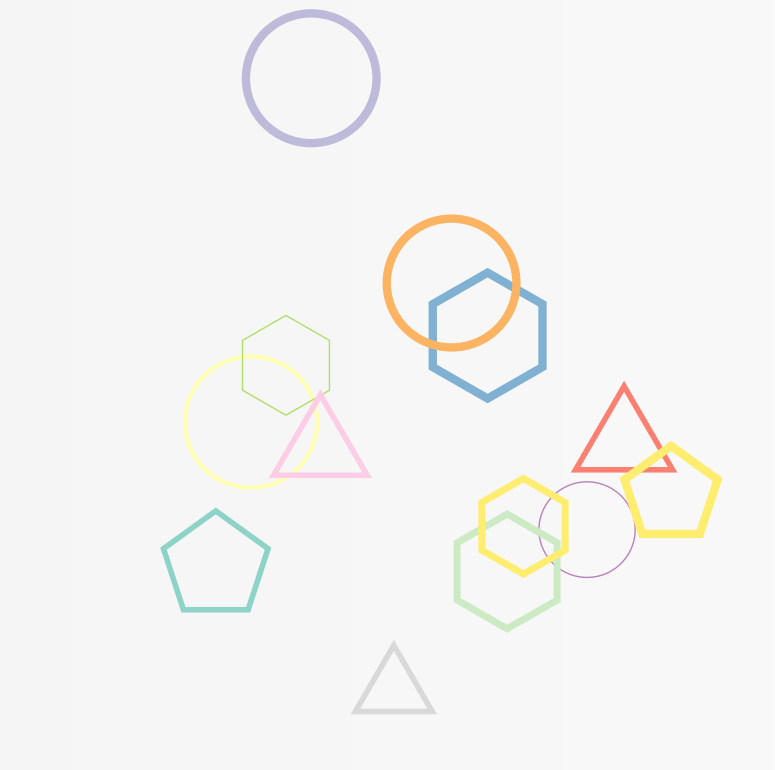[{"shape": "pentagon", "thickness": 2, "radius": 0.35, "center": [0.278, 0.265]}, {"shape": "circle", "thickness": 1.5, "radius": 0.43, "center": [0.324, 0.452]}, {"shape": "circle", "thickness": 3, "radius": 0.42, "center": [0.402, 0.898]}, {"shape": "triangle", "thickness": 2, "radius": 0.36, "center": [0.805, 0.426]}, {"shape": "hexagon", "thickness": 3, "radius": 0.41, "center": [0.629, 0.564]}, {"shape": "circle", "thickness": 3, "radius": 0.42, "center": [0.583, 0.632]}, {"shape": "hexagon", "thickness": 0.5, "radius": 0.32, "center": [0.369, 0.526]}, {"shape": "triangle", "thickness": 2, "radius": 0.35, "center": [0.413, 0.418]}, {"shape": "triangle", "thickness": 2, "radius": 0.29, "center": [0.508, 0.105]}, {"shape": "circle", "thickness": 0.5, "radius": 0.31, "center": [0.757, 0.312]}, {"shape": "hexagon", "thickness": 2.5, "radius": 0.37, "center": [0.654, 0.258]}, {"shape": "pentagon", "thickness": 3, "radius": 0.32, "center": [0.866, 0.358]}, {"shape": "hexagon", "thickness": 2.5, "radius": 0.31, "center": [0.675, 0.317]}]